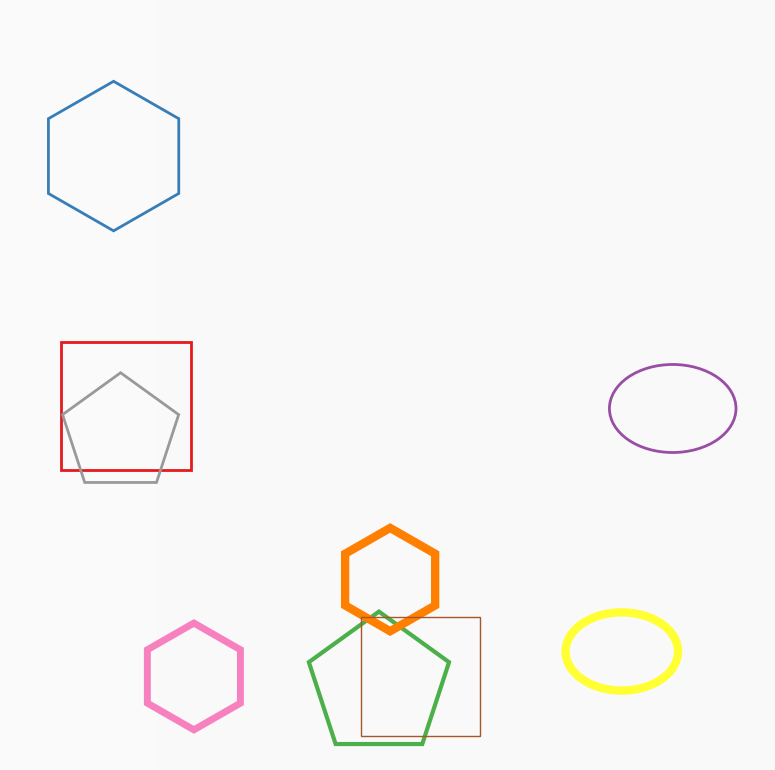[{"shape": "square", "thickness": 1, "radius": 0.42, "center": [0.163, 0.473]}, {"shape": "hexagon", "thickness": 1, "radius": 0.49, "center": [0.147, 0.797]}, {"shape": "pentagon", "thickness": 1.5, "radius": 0.48, "center": [0.489, 0.111]}, {"shape": "oval", "thickness": 1, "radius": 0.41, "center": [0.868, 0.469]}, {"shape": "hexagon", "thickness": 3, "radius": 0.34, "center": [0.503, 0.247]}, {"shape": "oval", "thickness": 3, "radius": 0.36, "center": [0.802, 0.154]}, {"shape": "square", "thickness": 0.5, "radius": 0.39, "center": [0.543, 0.122]}, {"shape": "hexagon", "thickness": 2.5, "radius": 0.35, "center": [0.25, 0.122]}, {"shape": "pentagon", "thickness": 1, "radius": 0.39, "center": [0.156, 0.437]}]